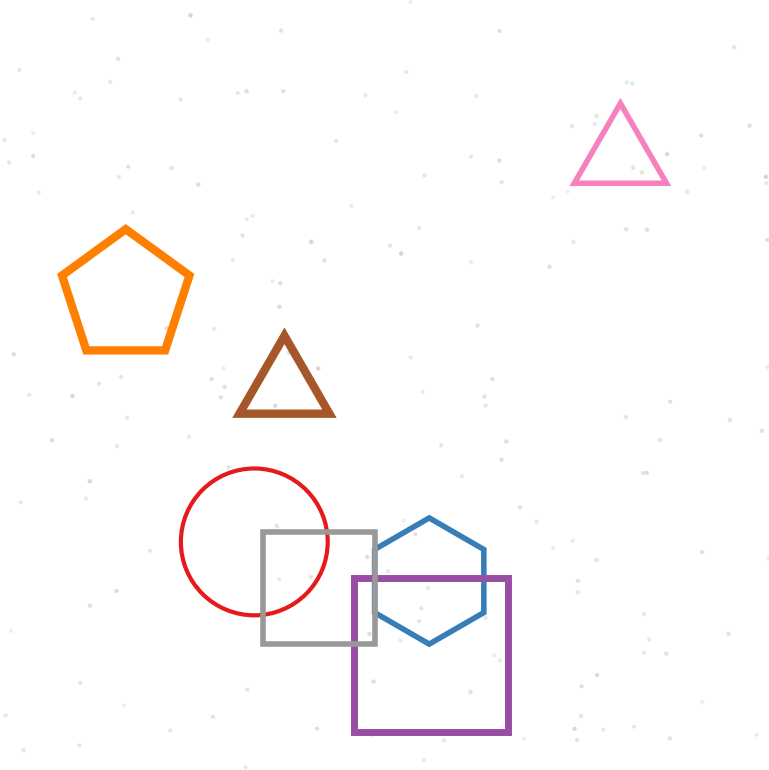[{"shape": "circle", "thickness": 1.5, "radius": 0.48, "center": [0.33, 0.296]}, {"shape": "hexagon", "thickness": 2, "radius": 0.41, "center": [0.557, 0.245]}, {"shape": "square", "thickness": 2.5, "radius": 0.5, "center": [0.559, 0.149]}, {"shape": "pentagon", "thickness": 3, "radius": 0.44, "center": [0.163, 0.615]}, {"shape": "triangle", "thickness": 3, "radius": 0.34, "center": [0.369, 0.496]}, {"shape": "triangle", "thickness": 2, "radius": 0.35, "center": [0.806, 0.797]}, {"shape": "square", "thickness": 2, "radius": 0.36, "center": [0.414, 0.236]}]